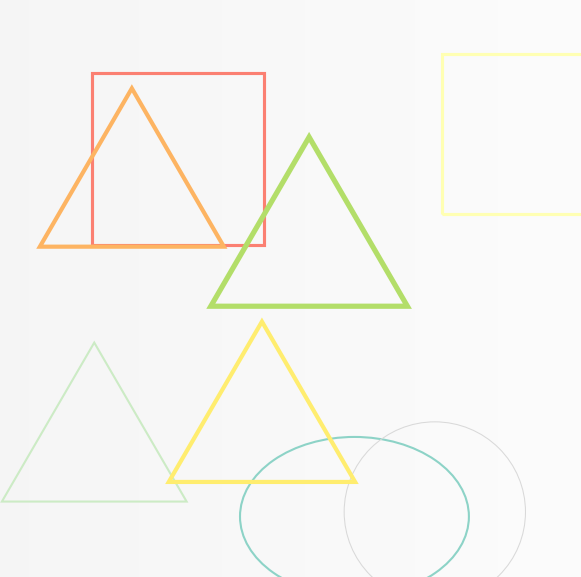[{"shape": "oval", "thickness": 1, "radius": 0.98, "center": [0.61, 0.105]}, {"shape": "square", "thickness": 1.5, "radius": 0.69, "center": [0.9, 0.768]}, {"shape": "square", "thickness": 1.5, "radius": 0.74, "center": [0.306, 0.724]}, {"shape": "triangle", "thickness": 2, "radius": 0.91, "center": [0.227, 0.663]}, {"shape": "triangle", "thickness": 2.5, "radius": 0.98, "center": [0.532, 0.567]}, {"shape": "circle", "thickness": 0.5, "radius": 0.78, "center": [0.748, 0.113]}, {"shape": "triangle", "thickness": 1, "radius": 0.92, "center": [0.162, 0.222]}, {"shape": "triangle", "thickness": 2, "radius": 0.93, "center": [0.451, 0.257]}]